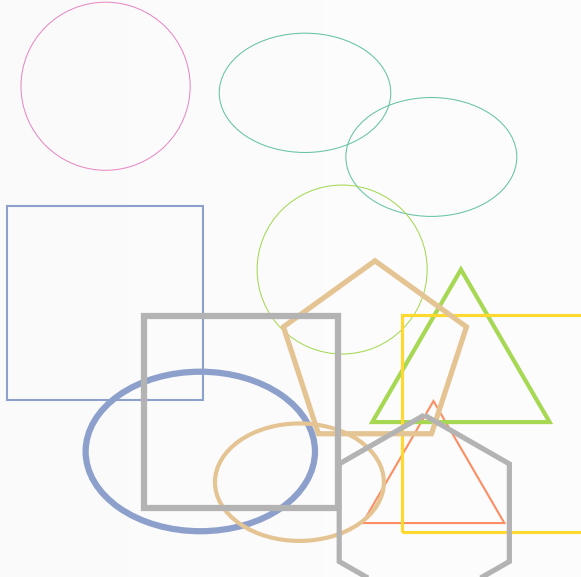[{"shape": "oval", "thickness": 0.5, "radius": 0.74, "center": [0.742, 0.727]}, {"shape": "oval", "thickness": 0.5, "radius": 0.74, "center": [0.525, 0.838]}, {"shape": "triangle", "thickness": 1, "radius": 0.7, "center": [0.746, 0.164]}, {"shape": "oval", "thickness": 3, "radius": 0.99, "center": [0.345, 0.217]}, {"shape": "square", "thickness": 1, "radius": 0.84, "center": [0.181, 0.474]}, {"shape": "circle", "thickness": 0.5, "radius": 0.73, "center": [0.182, 0.85]}, {"shape": "triangle", "thickness": 2, "radius": 0.88, "center": [0.793, 0.356]}, {"shape": "circle", "thickness": 0.5, "radius": 0.73, "center": [0.589, 0.532]}, {"shape": "square", "thickness": 1.5, "radius": 0.94, "center": [0.879, 0.265]}, {"shape": "pentagon", "thickness": 2.5, "radius": 0.83, "center": [0.645, 0.382]}, {"shape": "oval", "thickness": 2, "radius": 0.73, "center": [0.515, 0.164]}, {"shape": "hexagon", "thickness": 2.5, "radius": 0.85, "center": [0.73, 0.111]}, {"shape": "square", "thickness": 3, "radius": 0.83, "center": [0.414, 0.286]}]